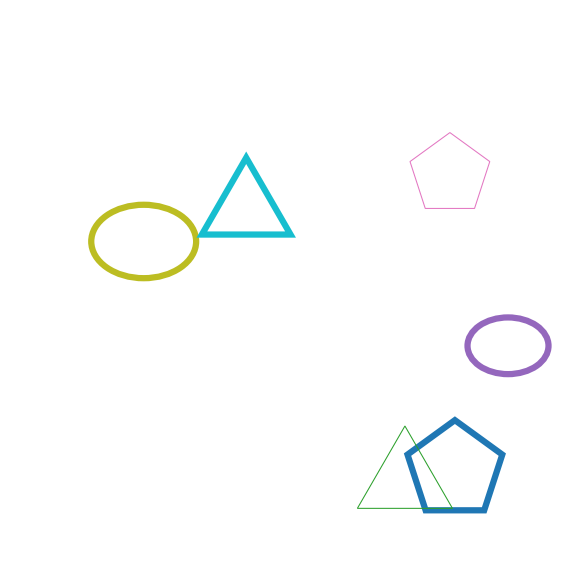[{"shape": "pentagon", "thickness": 3, "radius": 0.43, "center": [0.788, 0.185]}, {"shape": "triangle", "thickness": 0.5, "radius": 0.48, "center": [0.701, 0.166]}, {"shape": "oval", "thickness": 3, "radius": 0.35, "center": [0.88, 0.4]}, {"shape": "pentagon", "thickness": 0.5, "radius": 0.36, "center": [0.779, 0.697]}, {"shape": "oval", "thickness": 3, "radius": 0.45, "center": [0.249, 0.581]}, {"shape": "triangle", "thickness": 3, "radius": 0.44, "center": [0.426, 0.637]}]